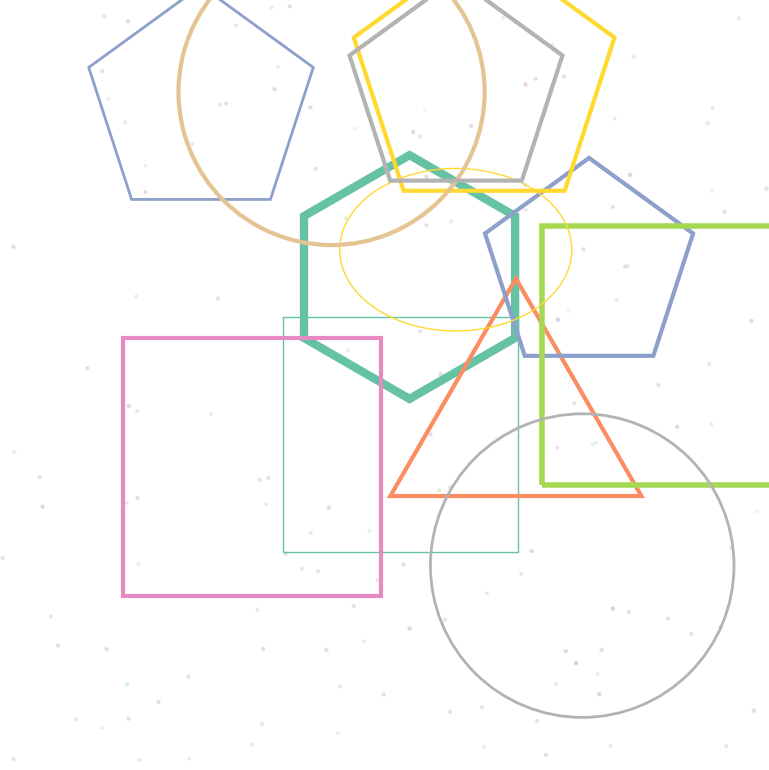[{"shape": "hexagon", "thickness": 3, "radius": 0.79, "center": [0.532, 0.64]}, {"shape": "square", "thickness": 0.5, "radius": 0.76, "center": [0.52, 0.435]}, {"shape": "triangle", "thickness": 1.5, "radius": 0.94, "center": [0.67, 0.45]}, {"shape": "pentagon", "thickness": 1.5, "radius": 0.71, "center": [0.765, 0.653]}, {"shape": "pentagon", "thickness": 1, "radius": 0.77, "center": [0.261, 0.865]}, {"shape": "square", "thickness": 1.5, "radius": 0.84, "center": [0.327, 0.394]}, {"shape": "square", "thickness": 2, "radius": 0.84, "center": [0.871, 0.538]}, {"shape": "oval", "thickness": 0.5, "radius": 0.75, "center": [0.592, 0.676]}, {"shape": "pentagon", "thickness": 1.5, "radius": 0.89, "center": [0.629, 0.896]}, {"shape": "circle", "thickness": 1.5, "radius": 0.99, "center": [0.431, 0.881]}, {"shape": "circle", "thickness": 1, "radius": 0.99, "center": [0.756, 0.265]}, {"shape": "pentagon", "thickness": 1.5, "radius": 0.73, "center": [0.592, 0.883]}]